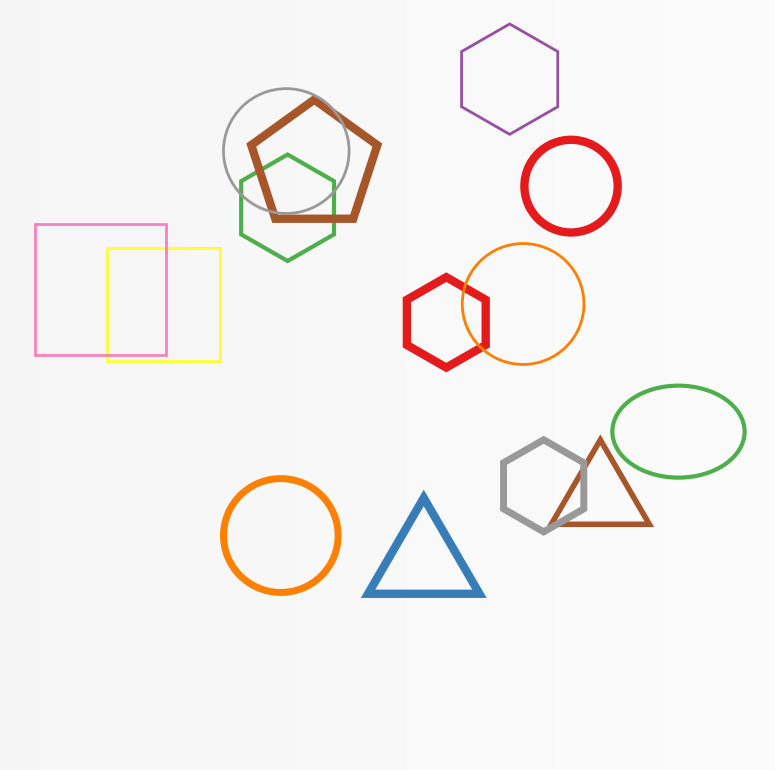[{"shape": "hexagon", "thickness": 3, "radius": 0.29, "center": [0.576, 0.581]}, {"shape": "circle", "thickness": 3, "radius": 0.3, "center": [0.737, 0.758]}, {"shape": "triangle", "thickness": 3, "radius": 0.42, "center": [0.547, 0.27]}, {"shape": "hexagon", "thickness": 1.5, "radius": 0.35, "center": [0.371, 0.73]}, {"shape": "oval", "thickness": 1.5, "radius": 0.43, "center": [0.875, 0.439]}, {"shape": "hexagon", "thickness": 1, "radius": 0.36, "center": [0.658, 0.897]}, {"shape": "circle", "thickness": 1, "radius": 0.39, "center": [0.675, 0.605]}, {"shape": "circle", "thickness": 2.5, "radius": 0.37, "center": [0.362, 0.305]}, {"shape": "square", "thickness": 1, "radius": 0.37, "center": [0.211, 0.604]}, {"shape": "triangle", "thickness": 2, "radius": 0.37, "center": [0.775, 0.356]}, {"shape": "pentagon", "thickness": 3, "radius": 0.43, "center": [0.406, 0.785]}, {"shape": "square", "thickness": 1, "radius": 0.42, "center": [0.13, 0.624]}, {"shape": "circle", "thickness": 1, "radius": 0.41, "center": [0.369, 0.804]}, {"shape": "hexagon", "thickness": 2.5, "radius": 0.3, "center": [0.702, 0.369]}]